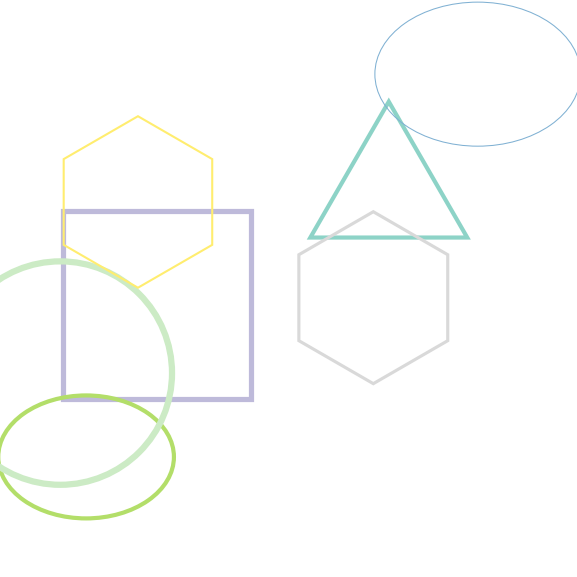[{"shape": "triangle", "thickness": 2, "radius": 0.78, "center": [0.673, 0.666]}, {"shape": "square", "thickness": 2.5, "radius": 0.81, "center": [0.272, 0.472]}, {"shape": "oval", "thickness": 0.5, "radius": 0.89, "center": [0.827, 0.871]}, {"shape": "oval", "thickness": 2, "radius": 0.76, "center": [0.149, 0.208]}, {"shape": "hexagon", "thickness": 1.5, "radius": 0.74, "center": [0.646, 0.484]}, {"shape": "circle", "thickness": 3, "radius": 0.97, "center": [0.104, 0.353]}, {"shape": "hexagon", "thickness": 1, "radius": 0.74, "center": [0.239, 0.649]}]